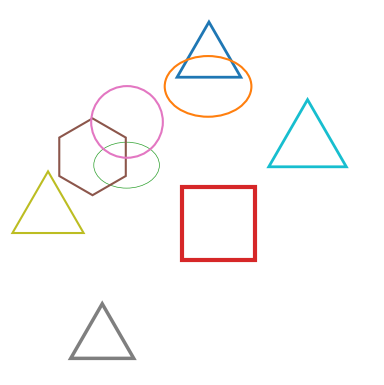[{"shape": "triangle", "thickness": 2, "radius": 0.48, "center": [0.543, 0.847]}, {"shape": "oval", "thickness": 1.5, "radius": 0.56, "center": [0.54, 0.776]}, {"shape": "oval", "thickness": 0.5, "radius": 0.43, "center": [0.329, 0.571]}, {"shape": "square", "thickness": 3, "radius": 0.47, "center": [0.568, 0.42]}, {"shape": "hexagon", "thickness": 1.5, "radius": 0.5, "center": [0.24, 0.593]}, {"shape": "circle", "thickness": 1.5, "radius": 0.47, "center": [0.33, 0.683]}, {"shape": "triangle", "thickness": 2.5, "radius": 0.47, "center": [0.266, 0.116]}, {"shape": "triangle", "thickness": 1.5, "radius": 0.53, "center": [0.125, 0.448]}, {"shape": "triangle", "thickness": 2, "radius": 0.58, "center": [0.799, 0.625]}]